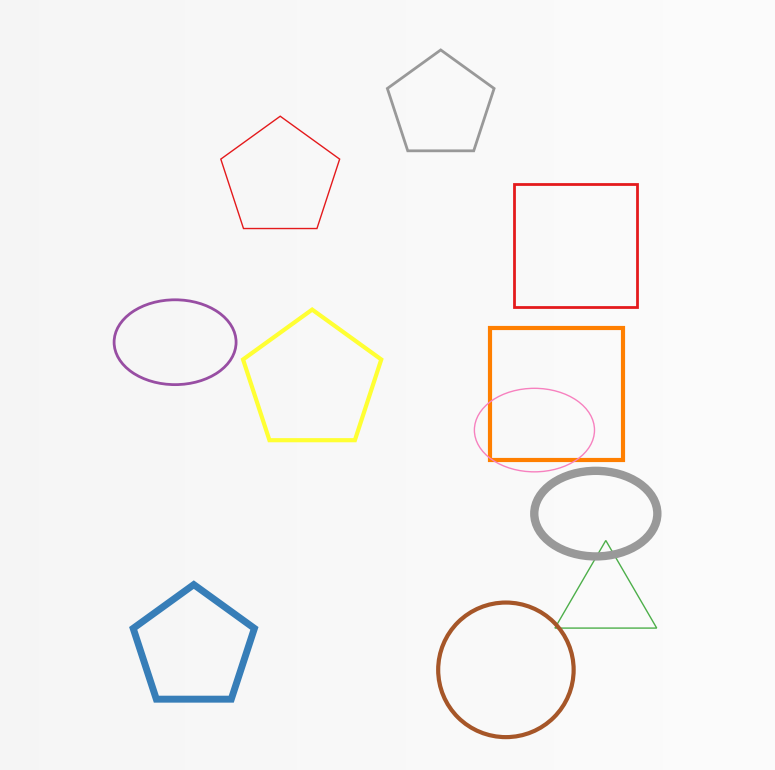[{"shape": "pentagon", "thickness": 0.5, "radius": 0.4, "center": [0.362, 0.768]}, {"shape": "square", "thickness": 1, "radius": 0.4, "center": [0.742, 0.681]}, {"shape": "pentagon", "thickness": 2.5, "radius": 0.41, "center": [0.25, 0.159]}, {"shape": "triangle", "thickness": 0.5, "radius": 0.38, "center": [0.782, 0.222]}, {"shape": "oval", "thickness": 1, "radius": 0.39, "center": [0.226, 0.556]}, {"shape": "square", "thickness": 1.5, "radius": 0.43, "center": [0.718, 0.488]}, {"shape": "pentagon", "thickness": 1.5, "radius": 0.47, "center": [0.403, 0.504]}, {"shape": "circle", "thickness": 1.5, "radius": 0.44, "center": [0.653, 0.13]}, {"shape": "oval", "thickness": 0.5, "radius": 0.39, "center": [0.69, 0.441]}, {"shape": "pentagon", "thickness": 1, "radius": 0.36, "center": [0.569, 0.863]}, {"shape": "oval", "thickness": 3, "radius": 0.4, "center": [0.769, 0.333]}]